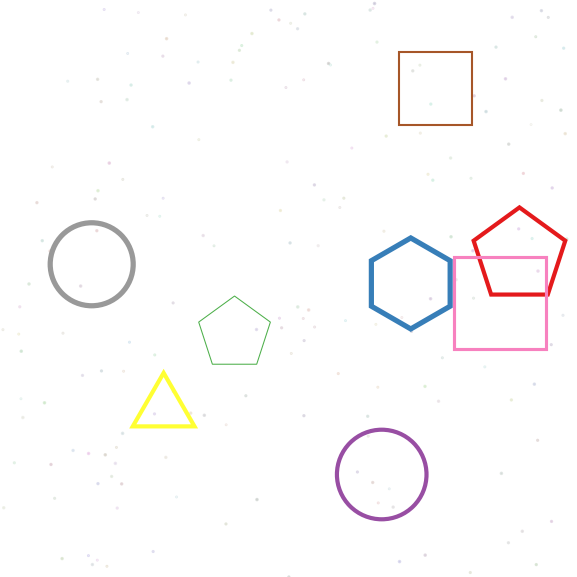[{"shape": "pentagon", "thickness": 2, "radius": 0.42, "center": [0.899, 0.557]}, {"shape": "hexagon", "thickness": 2.5, "radius": 0.39, "center": [0.711, 0.508]}, {"shape": "pentagon", "thickness": 0.5, "radius": 0.33, "center": [0.406, 0.421]}, {"shape": "circle", "thickness": 2, "radius": 0.39, "center": [0.661, 0.177]}, {"shape": "triangle", "thickness": 2, "radius": 0.31, "center": [0.283, 0.292]}, {"shape": "square", "thickness": 1, "radius": 0.32, "center": [0.754, 0.846]}, {"shape": "square", "thickness": 1.5, "radius": 0.4, "center": [0.866, 0.475]}, {"shape": "circle", "thickness": 2.5, "radius": 0.36, "center": [0.159, 0.542]}]